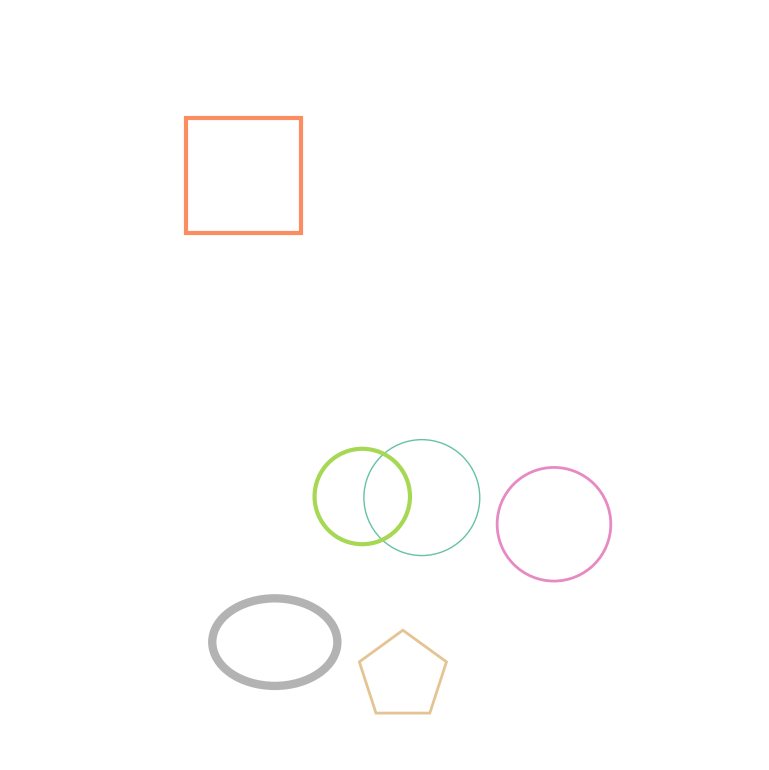[{"shape": "circle", "thickness": 0.5, "radius": 0.38, "center": [0.548, 0.354]}, {"shape": "square", "thickness": 1.5, "radius": 0.37, "center": [0.316, 0.772]}, {"shape": "circle", "thickness": 1, "radius": 0.37, "center": [0.719, 0.319]}, {"shape": "circle", "thickness": 1.5, "radius": 0.31, "center": [0.47, 0.355]}, {"shape": "pentagon", "thickness": 1, "radius": 0.3, "center": [0.523, 0.122]}, {"shape": "oval", "thickness": 3, "radius": 0.41, "center": [0.357, 0.166]}]